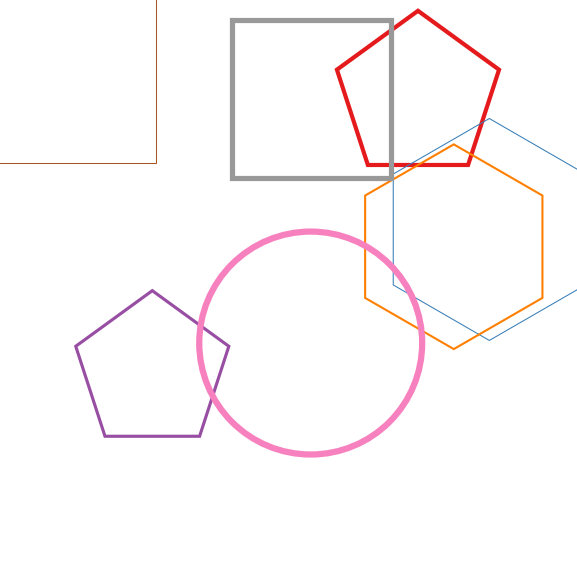[{"shape": "pentagon", "thickness": 2, "radius": 0.74, "center": [0.724, 0.833]}, {"shape": "hexagon", "thickness": 0.5, "radius": 0.96, "center": [0.847, 0.602]}, {"shape": "pentagon", "thickness": 1.5, "radius": 0.7, "center": [0.264, 0.356]}, {"shape": "hexagon", "thickness": 1, "radius": 0.89, "center": [0.786, 0.572]}, {"shape": "square", "thickness": 0.5, "radius": 0.73, "center": [0.124, 0.863]}, {"shape": "circle", "thickness": 3, "radius": 0.97, "center": [0.538, 0.405]}, {"shape": "square", "thickness": 2.5, "radius": 0.69, "center": [0.539, 0.828]}]